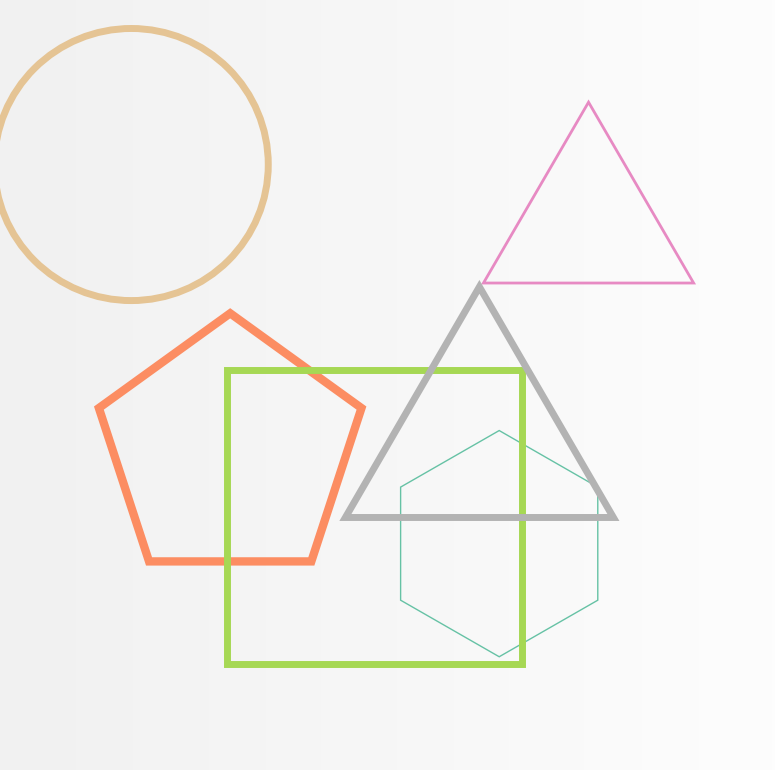[{"shape": "hexagon", "thickness": 0.5, "radius": 0.73, "center": [0.644, 0.294]}, {"shape": "pentagon", "thickness": 3, "radius": 0.89, "center": [0.297, 0.415]}, {"shape": "triangle", "thickness": 1, "radius": 0.78, "center": [0.759, 0.711]}, {"shape": "square", "thickness": 2.5, "radius": 0.95, "center": [0.483, 0.329]}, {"shape": "circle", "thickness": 2.5, "radius": 0.88, "center": [0.169, 0.786]}, {"shape": "triangle", "thickness": 2.5, "radius": 1.0, "center": [0.619, 0.428]}]